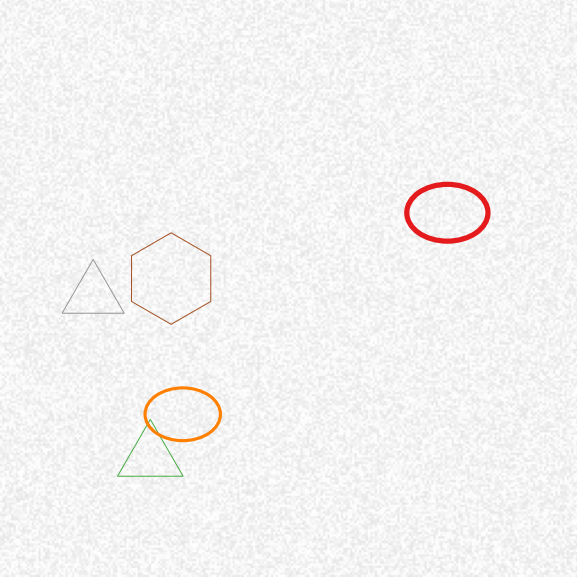[{"shape": "oval", "thickness": 2.5, "radius": 0.35, "center": [0.775, 0.631]}, {"shape": "triangle", "thickness": 0.5, "radius": 0.33, "center": [0.26, 0.207]}, {"shape": "oval", "thickness": 1.5, "radius": 0.33, "center": [0.316, 0.282]}, {"shape": "hexagon", "thickness": 0.5, "radius": 0.4, "center": [0.296, 0.517]}, {"shape": "triangle", "thickness": 0.5, "radius": 0.31, "center": [0.161, 0.488]}]